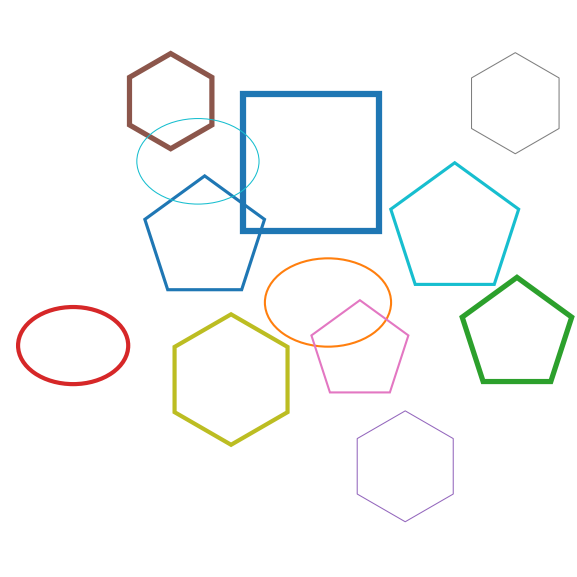[{"shape": "pentagon", "thickness": 1.5, "radius": 0.54, "center": [0.354, 0.586]}, {"shape": "square", "thickness": 3, "radius": 0.59, "center": [0.539, 0.718]}, {"shape": "oval", "thickness": 1, "radius": 0.55, "center": [0.568, 0.475]}, {"shape": "pentagon", "thickness": 2.5, "radius": 0.5, "center": [0.895, 0.419]}, {"shape": "oval", "thickness": 2, "radius": 0.48, "center": [0.127, 0.401]}, {"shape": "hexagon", "thickness": 0.5, "radius": 0.48, "center": [0.702, 0.192]}, {"shape": "hexagon", "thickness": 2.5, "radius": 0.41, "center": [0.296, 0.824]}, {"shape": "pentagon", "thickness": 1, "radius": 0.44, "center": [0.623, 0.391]}, {"shape": "hexagon", "thickness": 0.5, "radius": 0.44, "center": [0.892, 0.82]}, {"shape": "hexagon", "thickness": 2, "radius": 0.56, "center": [0.4, 0.342]}, {"shape": "pentagon", "thickness": 1.5, "radius": 0.58, "center": [0.787, 0.601]}, {"shape": "oval", "thickness": 0.5, "radius": 0.53, "center": [0.343, 0.72]}]